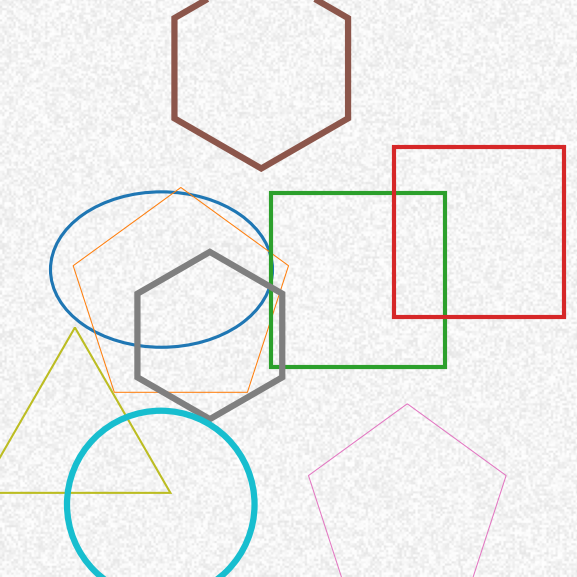[{"shape": "oval", "thickness": 1.5, "radius": 0.96, "center": [0.28, 0.532]}, {"shape": "pentagon", "thickness": 0.5, "radius": 0.98, "center": [0.313, 0.478]}, {"shape": "square", "thickness": 2, "radius": 0.75, "center": [0.62, 0.515]}, {"shape": "square", "thickness": 2, "radius": 0.74, "center": [0.829, 0.598]}, {"shape": "hexagon", "thickness": 3, "radius": 0.87, "center": [0.452, 0.881]}, {"shape": "pentagon", "thickness": 0.5, "radius": 0.9, "center": [0.705, 0.12]}, {"shape": "hexagon", "thickness": 3, "radius": 0.72, "center": [0.363, 0.418]}, {"shape": "triangle", "thickness": 1, "radius": 0.95, "center": [0.13, 0.241]}, {"shape": "circle", "thickness": 3, "radius": 0.81, "center": [0.278, 0.126]}]